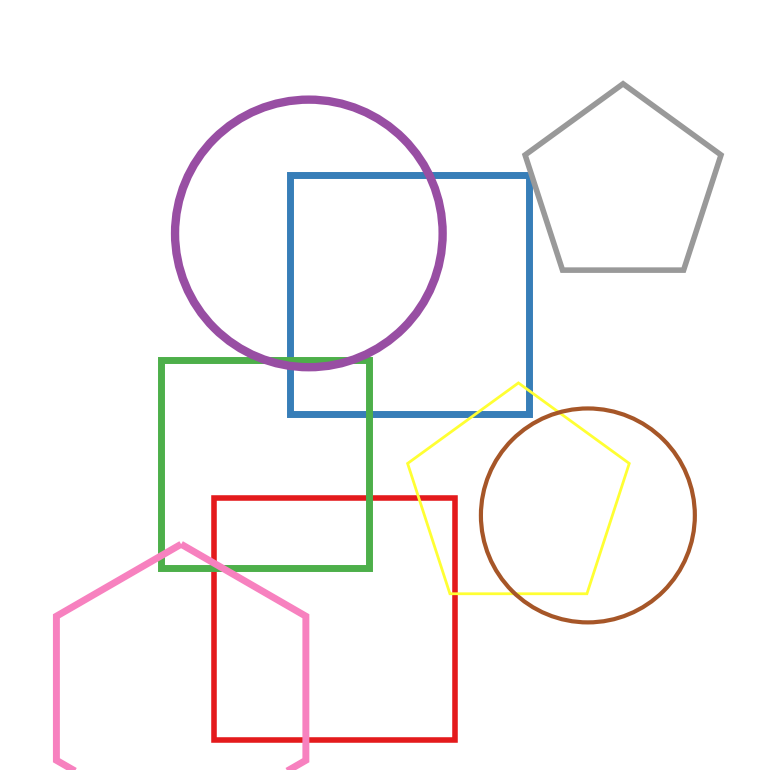[{"shape": "square", "thickness": 2, "radius": 0.79, "center": [0.434, 0.196]}, {"shape": "square", "thickness": 2.5, "radius": 0.78, "center": [0.532, 0.617]}, {"shape": "square", "thickness": 2.5, "radius": 0.67, "center": [0.344, 0.397]}, {"shape": "circle", "thickness": 3, "radius": 0.87, "center": [0.401, 0.697]}, {"shape": "pentagon", "thickness": 1, "radius": 0.76, "center": [0.673, 0.351]}, {"shape": "circle", "thickness": 1.5, "radius": 0.69, "center": [0.763, 0.331]}, {"shape": "hexagon", "thickness": 2.5, "radius": 0.94, "center": [0.235, 0.106]}, {"shape": "pentagon", "thickness": 2, "radius": 0.67, "center": [0.809, 0.757]}]